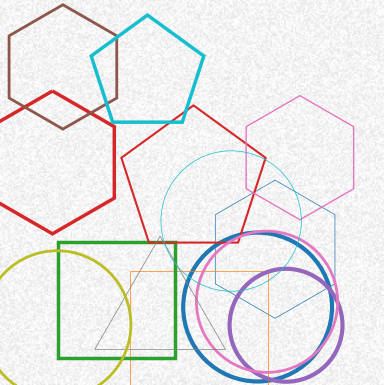[{"shape": "hexagon", "thickness": 0.5, "radius": 0.9, "center": [0.715, 0.353]}, {"shape": "circle", "thickness": 3, "radius": 0.97, "center": [0.669, 0.202]}, {"shape": "square", "thickness": 0.5, "radius": 0.89, "center": [0.517, 0.118]}, {"shape": "square", "thickness": 2.5, "radius": 0.76, "center": [0.302, 0.221]}, {"shape": "hexagon", "thickness": 2.5, "radius": 0.93, "center": [0.136, 0.578]}, {"shape": "pentagon", "thickness": 1.5, "radius": 0.98, "center": [0.503, 0.529]}, {"shape": "circle", "thickness": 3, "radius": 0.73, "center": [0.743, 0.155]}, {"shape": "hexagon", "thickness": 2, "radius": 0.81, "center": [0.163, 0.826]}, {"shape": "hexagon", "thickness": 1, "radius": 0.81, "center": [0.779, 0.59]}, {"shape": "circle", "thickness": 2, "radius": 0.92, "center": [0.694, 0.216]}, {"shape": "triangle", "thickness": 0.5, "radius": 0.98, "center": [0.416, 0.19]}, {"shape": "circle", "thickness": 2, "radius": 0.96, "center": [0.149, 0.157]}, {"shape": "pentagon", "thickness": 2.5, "radius": 0.77, "center": [0.383, 0.807]}, {"shape": "circle", "thickness": 0.5, "radius": 0.91, "center": [0.6, 0.426]}]